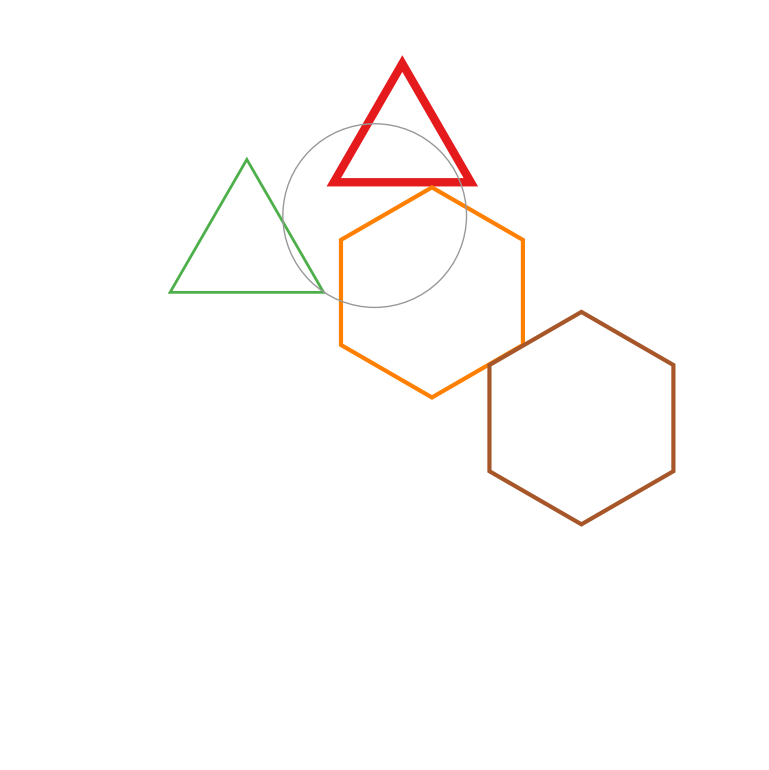[{"shape": "triangle", "thickness": 3, "radius": 0.51, "center": [0.522, 0.815]}, {"shape": "triangle", "thickness": 1, "radius": 0.58, "center": [0.321, 0.678]}, {"shape": "hexagon", "thickness": 1.5, "radius": 0.68, "center": [0.561, 0.62]}, {"shape": "hexagon", "thickness": 1.5, "radius": 0.69, "center": [0.755, 0.457]}, {"shape": "circle", "thickness": 0.5, "radius": 0.6, "center": [0.487, 0.72]}]